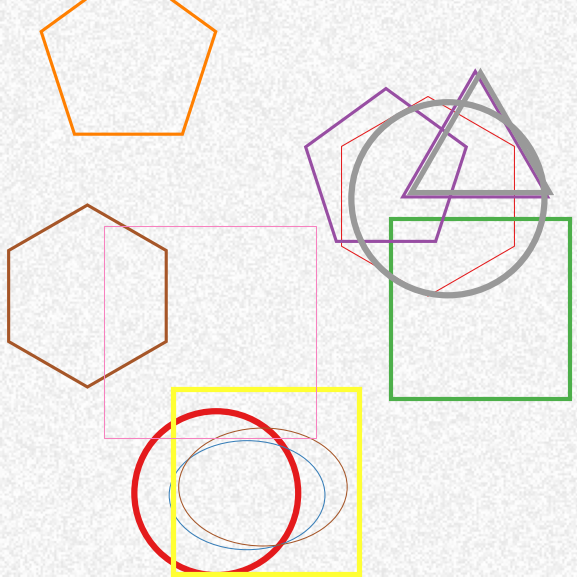[{"shape": "hexagon", "thickness": 0.5, "radius": 0.86, "center": [0.741, 0.659]}, {"shape": "circle", "thickness": 3, "radius": 0.71, "center": [0.374, 0.145]}, {"shape": "oval", "thickness": 0.5, "radius": 0.67, "center": [0.428, 0.142]}, {"shape": "square", "thickness": 2, "radius": 0.78, "center": [0.833, 0.464]}, {"shape": "triangle", "thickness": 1.5, "radius": 0.72, "center": [0.823, 0.731]}, {"shape": "pentagon", "thickness": 1.5, "radius": 0.73, "center": [0.668, 0.699]}, {"shape": "pentagon", "thickness": 1.5, "radius": 0.79, "center": [0.222, 0.895]}, {"shape": "square", "thickness": 2.5, "radius": 0.8, "center": [0.461, 0.165]}, {"shape": "hexagon", "thickness": 1.5, "radius": 0.79, "center": [0.151, 0.487]}, {"shape": "oval", "thickness": 0.5, "radius": 0.73, "center": [0.455, 0.156]}, {"shape": "square", "thickness": 0.5, "radius": 0.92, "center": [0.363, 0.424]}, {"shape": "triangle", "thickness": 2.5, "radius": 0.69, "center": [0.832, 0.735]}, {"shape": "circle", "thickness": 3, "radius": 0.84, "center": [0.776, 0.655]}]